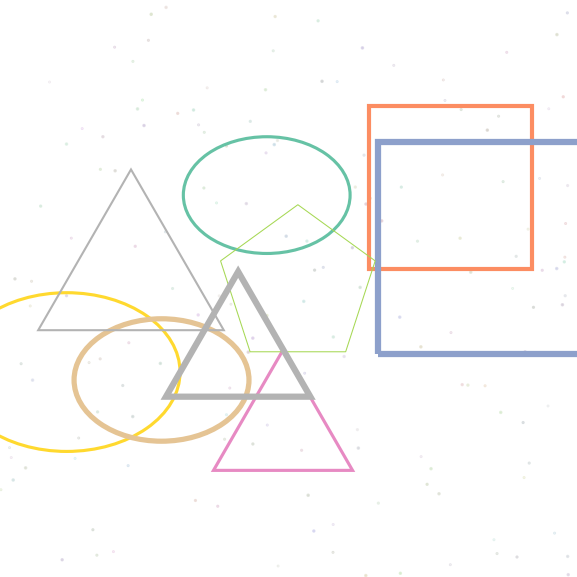[{"shape": "oval", "thickness": 1.5, "radius": 0.72, "center": [0.462, 0.661]}, {"shape": "square", "thickness": 2, "radius": 0.7, "center": [0.78, 0.674]}, {"shape": "square", "thickness": 3, "radius": 0.92, "center": [0.839, 0.569]}, {"shape": "triangle", "thickness": 1.5, "radius": 0.7, "center": [0.49, 0.254]}, {"shape": "pentagon", "thickness": 0.5, "radius": 0.7, "center": [0.516, 0.504]}, {"shape": "oval", "thickness": 1.5, "radius": 0.98, "center": [0.115, 0.355]}, {"shape": "oval", "thickness": 2.5, "radius": 0.76, "center": [0.28, 0.341]}, {"shape": "triangle", "thickness": 1, "radius": 0.93, "center": [0.227, 0.52]}, {"shape": "triangle", "thickness": 3, "radius": 0.72, "center": [0.412, 0.384]}]